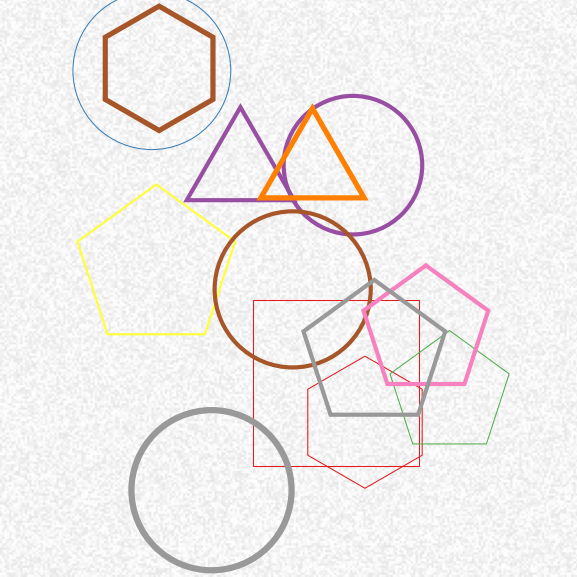[{"shape": "square", "thickness": 0.5, "radius": 0.72, "center": [0.582, 0.336]}, {"shape": "hexagon", "thickness": 0.5, "radius": 0.57, "center": [0.632, 0.268]}, {"shape": "circle", "thickness": 0.5, "radius": 0.68, "center": [0.263, 0.877]}, {"shape": "pentagon", "thickness": 0.5, "radius": 0.54, "center": [0.778, 0.318]}, {"shape": "triangle", "thickness": 2, "radius": 0.54, "center": [0.416, 0.706]}, {"shape": "circle", "thickness": 2, "radius": 0.6, "center": [0.611, 0.713]}, {"shape": "triangle", "thickness": 2.5, "radius": 0.52, "center": [0.541, 0.708]}, {"shape": "pentagon", "thickness": 1, "radius": 0.72, "center": [0.271, 0.536]}, {"shape": "circle", "thickness": 2, "radius": 0.68, "center": [0.507, 0.498]}, {"shape": "hexagon", "thickness": 2.5, "radius": 0.54, "center": [0.276, 0.881]}, {"shape": "pentagon", "thickness": 2, "radius": 0.57, "center": [0.737, 0.426]}, {"shape": "pentagon", "thickness": 2, "radius": 0.65, "center": [0.648, 0.385]}, {"shape": "circle", "thickness": 3, "radius": 0.69, "center": [0.366, 0.15]}]